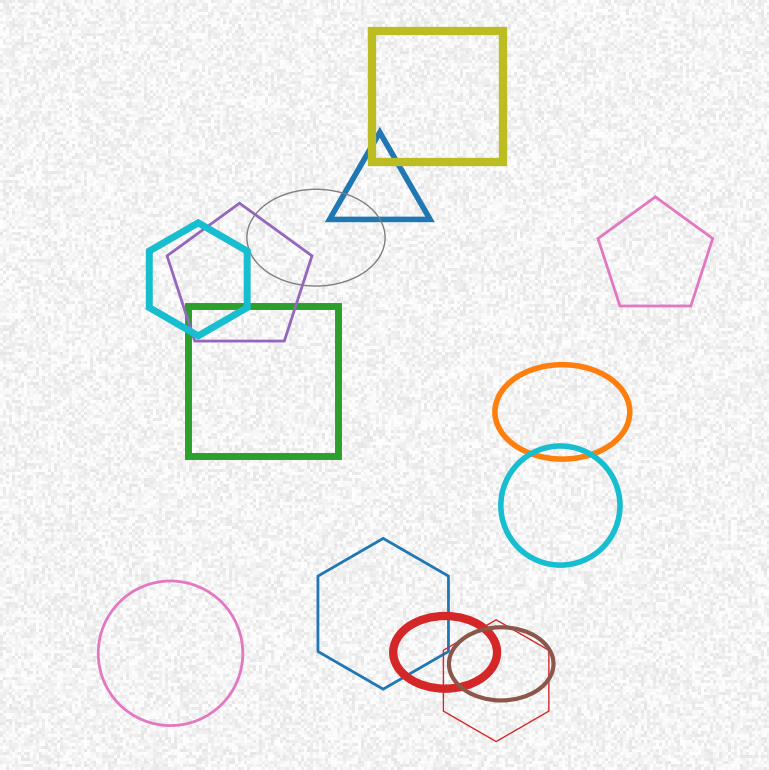[{"shape": "hexagon", "thickness": 1, "radius": 0.49, "center": [0.498, 0.203]}, {"shape": "triangle", "thickness": 2, "radius": 0.38, "center": [0.493, 0.753]}, {"shape": "oval", "thickness": 2, "radius": 0.44, "center": [0.73, 0.465]}, {"shape": "square", "thickness": 2.5, "radius": 0.49, "center": [0.341, 0.505]}, {"shape": "oval", "thickness": 3, "radius": 0.34, "center": [0.578, 0.153]}, {"shape": "hexagon", "thickness": 0.5, "radius": 0.4, "center": [0.644, 0.116]}, {"shape": "pentagon", "thickness": 1, "radius": 0.49, "center": [0.311, 0.637]}, {"shape": "oval", "thickness": 1.5, "radius": 0.34, "center": [0.651, 0.138]}, {"shape": "circle", "thickness": 1, "radius": 0.47, "center": [0.221, 0.152]}, {"shape": "pentagon", "thickness": 1, "radius": 0.39, "center": [0.851, 0.666]}, {"shape": "oval", "thickness": 0.5, "radius": 0.45, "center": [0.41, 0.691]}, {"shape": "square", "thickness": 3, "radius": 0.42, "center": [0.569, 0.875]}, {"shape": "hexagon", "thickness": 2.5, "radius": 0.37, "center": [0.257, 0.637]}, {"shape": "circle", "thickness": 2, "radius": 0.39, "center": [0.728, 0.343]}]